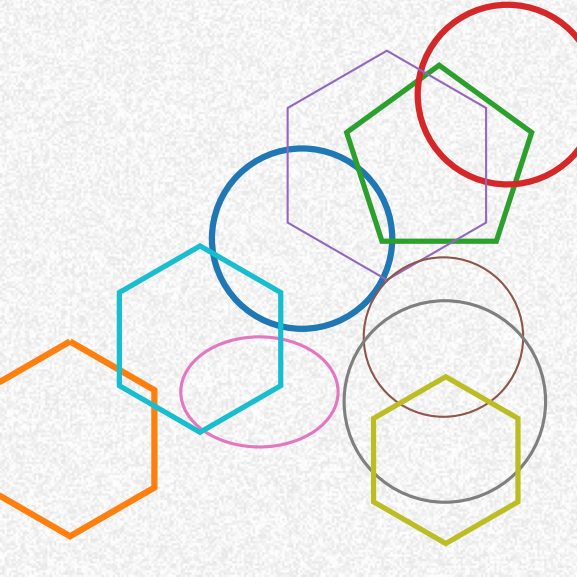[{"shape": "circle", "thickness": 3, "radius": 0.78, "center": [0.523, 0.586]}, {"shape": "hexagon", "thickness": 3, "radius": 0.84, "center": [0.121, 0.239]}, {"shape": "pentagon", "thickness": 2.5, "radius": 0.84, "center": [0.76, 0.718]}, {"shape": "circle", "thickness": 3, "radius": 0.78, "center": [0.879, 0.835]}, {"shape": "hexagon", "thickness": 1, "radius": 0.99, "center": [0.67, 0.713]}, {"shape": "circle", "thickness": 1, "radius": 0.69, "center": [0.768, 0.415]}, {"shape": "oval", "thickness": 1.5, "radius": 0.68, "center": [0.449, 0.321]}, {"shape": "circle", "thickness": 1.5, "radius": 0.87, "center": [0.77, 0.304]}, {"shape": "hexagon", "thickness": 2.5, "radius": 0.72, "center": [0.772, 0.202]}, {"shape": "hexagon", "thickness": 2.5, "radius": 0.81, "center": [0.346, 0.412]}]